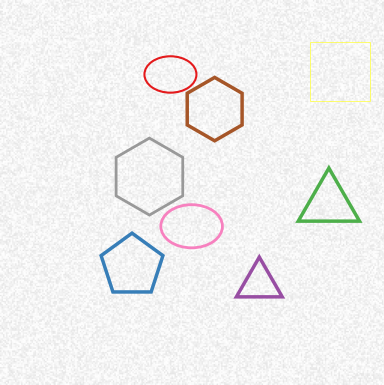[{"shape": "oval", "thickness": 1.5, "radius": 0.34, "center": [0.443, 0.807]}, {"shape": "pentagon", "thickness": 2.5, "radius": 0.42, "center": [0.343, 0.31]}, {"shape": "triangle", "thickness": 2.5, "radius": 0.46, "center": [0.854, 0.472]}, {"shape": "triangle", "thickness": 2.5, "radius": 0.34, "center": [0.674, 0.263]}, {"shape": "square", "thickness": 0.5, "radius": 0.39, "center": [0.883, 0.815]}, {"shape": "hexagon", "thickness": 2.5, "radius": 0.41, "center": [0.558, 0.717]}, {"shape": "oval", "thickness": 2, "radius": 0.4, "center": [0.498, 0.412]}, {"shape": "hexagon", "thickness": 2, "radius": 0.5, "center": [0.388, 0.541]}]